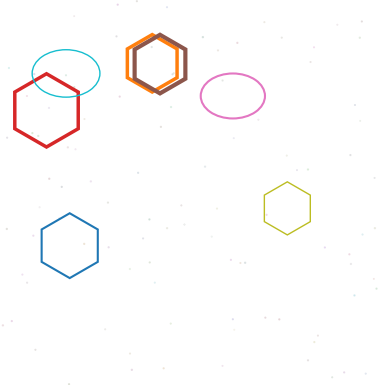[{"shape": "hexagon", "thickness": 1.5, "radius": 0.42, "center": [0.181, 0.362]}, {"shape": "hexagon", "thickness": 2.5, "radius": 0.37, "center": [0.395, 0.836]}, {"shape": "hexagon", "thickness": 2.5, "radius": 0.48, "center": [0.121, 0.713]}, {"shape": "hexagon", "thickness": 3, "radius": 0.38, "center": [0.416, 0.834]}, {"shape": "oval", "thickness": 1.5, "radius": 0.42, "center": [0.605, 0.751]}, {"shape": "hexagon", "thickness": 1, "radius": 0.34, "center": [0.746, 0.459]}, {"shape": "oval", "thickness": 1, "radius": 0.44, "center": [0.172, 0.809]}]